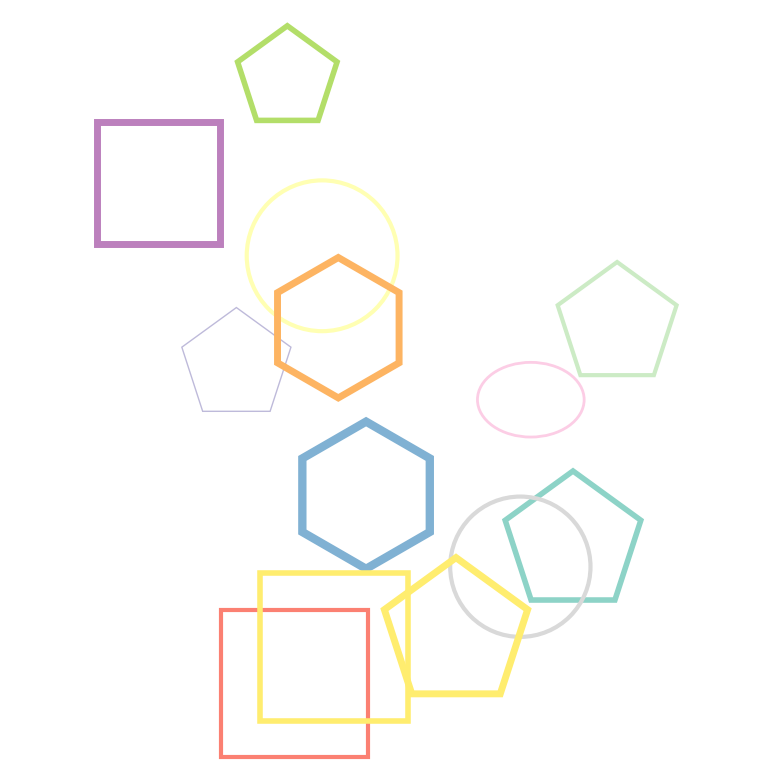[{"shape": "pentagon", "thickness": 2, "radius": 0.46, "center": [0.744, 0.296]}, {"shape": "circle", "thickness": 1.5, "radius": 0.49, "center": [0.418, 0.668]}, {"shape": "pentagon", "thickness": 0.5, "radius": 0.37, "center": [0.307, 0.526]}, {"shape": "square", "thickness": 1.5, "radius": 0.48, "center": [0.383, 0.112]}, {"shape": "hexagon", "thickness": 3, "radius": 0.48, "center": [0.475, 0.357]}, {"shape": "hexagon", "thickness": 2.5, "radius": 0.46, "center": [0.439, 0.574]}, {"shape": "pentagon", "thickness": 2, "radius": 0.34, "center": [0.373, 0.899]}, {"shape": "oval", "thickness": 1, "radius": 0.35, "center": [0.689, 0.481]}, {"shape": "circle", "thickness": 1.5, "radius": 0.46, "center": [0.676, 0.264]}, {"shape": "square", "thickness": 2.5, "radius": 0.4, "center": [0.206, 0.762]}, {"shape": "pentagon", "thickness": 1.5, "radius": 0.41, "center": [0.801, 0.578]}, {"shape": "square", "thickness": 2, "radius": 0.48, "center": [0.434, 0.159]}, {"shape": "pentagon", "thickness": 2.5, "radius": 0.49, "center": [0.592, 0.178]}]